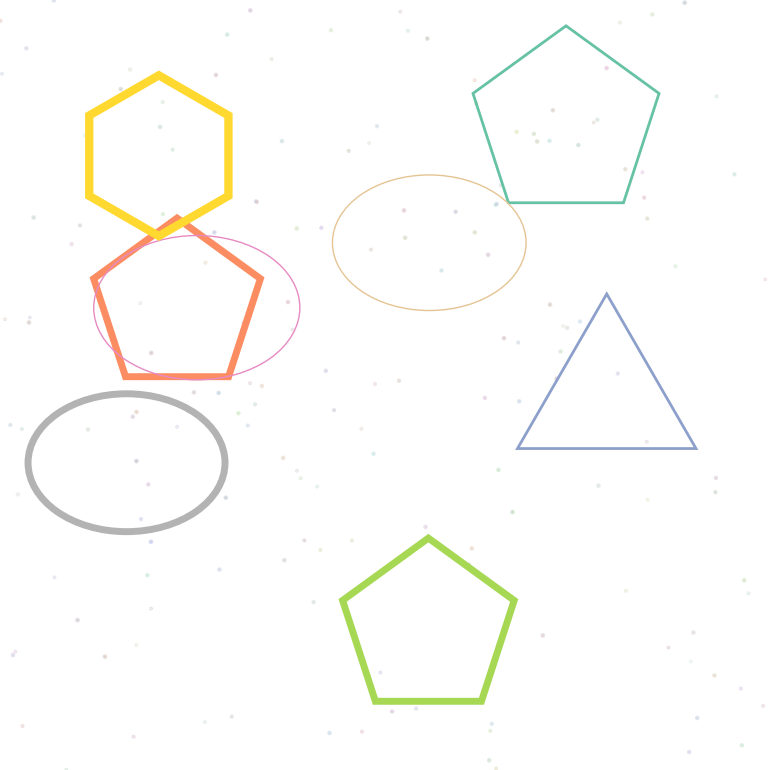[{"shape": "pentagon", "thickness": 1, "radius": 0.64, "center": [0.735, 0.839]}, {"shape": "pentagon", "thickness": 2.5, "radius": 0.57, "center": [0.23, 0.603]}, {"shape": "triangle", "thickness": 1, "radius": 0.67, "center": [0.788, 0.484]}, {"shape": "oval", "thickness": 0.5, "radius": 0.67, "center": [0.256, 0.6]}, {"shape": "pentagon", "thickness": 2.5, "radius": 0.59, "center": [0.556, 0.184]}, {"shape": "hexagon", "thickness": 3, "radius": 0.52, "center": [0.206, 0.798]}, {"shape": "oval", "thickness": 0.5, "radius": 0.63, "center": [0.557, 0.685]}, {"shape": "oval", "thickness": 2.5, "radius": 0.64, "center": [0.164, 0.399]}]